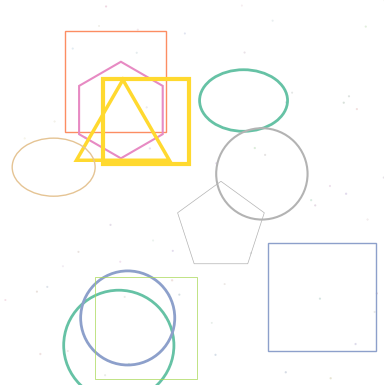[{"shape": "oval", "thickness": 2, "radius": 0.57, "center": [0.633, 0.739]}, {"shape": "circle", "thickness": 2, "radius": 0.72, "center": [0.309, 0.103]}, {"shape": "square", "thickness": 1, "radius": 0.66, "center": [0.3, 0.788]}, {"shape": "square", "thickness": 1, "radius": 0.7, "center": [0.837, 0.228]}, {"shape": "circle", "thickness": 2, "radius": 0.61, "center": [0.332, 0.174]}, {"shape": "hexagon", "thickness": 1.5, "radius": 0.63, "center": [0.314, 0.714]}, {"shape": "square", "thickness": 0.5, "radius": 0.66, "center": [0.378, 0.147]}, {"shape": "triangle", "thickness": 2.5, "radius": 0.7, "center": [0.319, 0.653]}, {"shape": "square", "thickness": 3, "radius": 0.56, "center": [0.379, 0.684]}, {"shape": "oval", "thickness": 1, "radius": 0.54, "center": [0.139, 0.566]}, {"shape": "circle", "thickness": 1.5, "radius": 0.59, "center": [0.68, 0.548]}, {"shape": "pentagon", "thickness": 0.5, "radius": 0.59, "center": [0.574, 0.411]}]